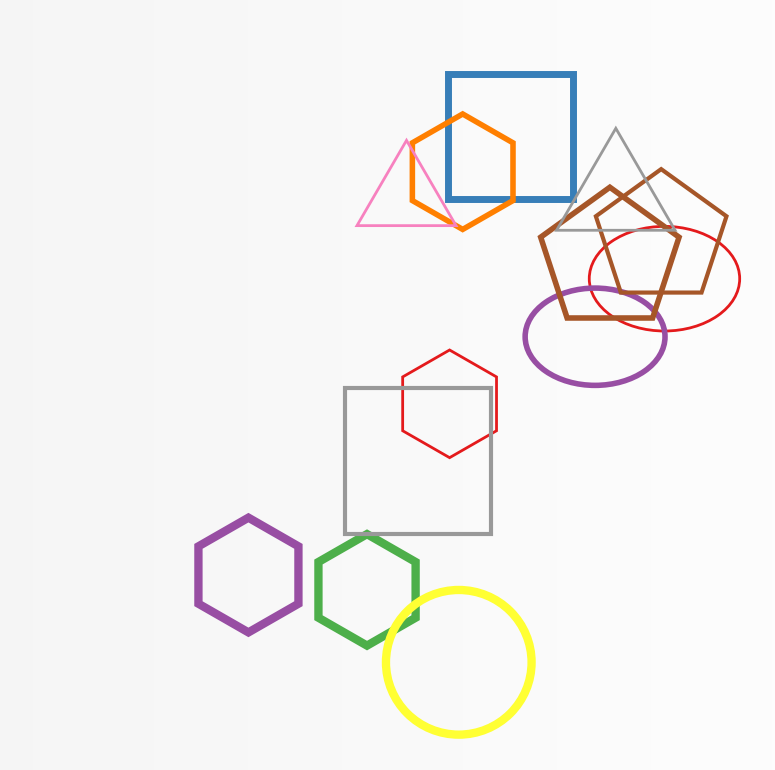[{"shape": "oval", "thickness": 1, "radius": 0.49, "center": [0.857, 0.638]}, {"shape": "hexagon", "thickness": 1, "radius": 0.35, "center": [0.58, 0.476]}, {"shape": "square", "thickness": 2.5, "radius": 0.41, "center": [0.659, 0.823]}, {"shape": "hexagon", "thickness": 3, "radius": 0.36, "center": [0.474, 0.234]}, {"shape": "oval", "thickness": 2, "radius": 0.45, "center": [0.768, 0.563]}, {"shape": "hexagon", "thickness": 3, "radius": 0.37, "center": [0.321, 0.253]}, {"shape": "hexagon", "thickness": 2, "radius": 0.37, "center": [0.597, 0.777]}, {"shape": "circle", "thickness": 3, "radius": 0.47, "center": [0.592, 0.14]}, {"shape": "pentagon", "thickness": 2, "radius": 0.47, "center": [0.787, 0.663]}, {"shape": "pentagon", "thickness": 1.5, "radius": 0.44, "center": [0.853, 0.692]}, {"shape": "triangle", "thickness": 1, "radius": 0.37, "center": [0.525, 0.744]}, {"shape": "triangle", "thickness": 1, "radius": 0.44, "center": [0.795, 0.745]}, {"shape": "square", "thickness": 1.5, "radius": 0.47, "center": [0.539, 0.401]}]